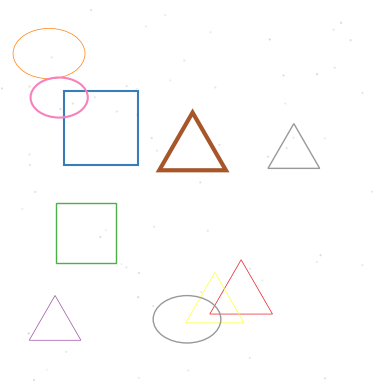[{"shape": "triangle", "thickness": 0.5, "radius": 0.47, "center": [0.626, 0.231]}, {"shape": "square", "thickness": 1.5, "radius": 0.48, "center": [0.262, 0.668]}, {"shape": "square", "thickness": 1, "radius": 0.39, "center": [0.224, 0.395]}, {"shape": "triangle", "thickness": 0.5, "radius": 0.39, "center": [0.143, 0.155]}, {"shape": "oval", "thickness": 0.5, "radius": 0.47, "center": [0.127, 0.861]}, {"shape": "triangle", "thickness": 0.5, "radius": 0.44, "center": [0.558, 0.205]}, {"shape": "triangle", "thickness": 3, "radius": 0.5, "center": [0.5, 0.608]}, {"shape": "oval", "thickness": 1.5, "radius": 0.37, "center": [0.154, 0.747]}, {"shape": "oval", "thickness": 1, "radius": 0.44, "center": [0.486, 0.171]}, {"shape": "triangle", "thickness": 1, "radius": 0.39, "center": [0.763, 0.601]}]